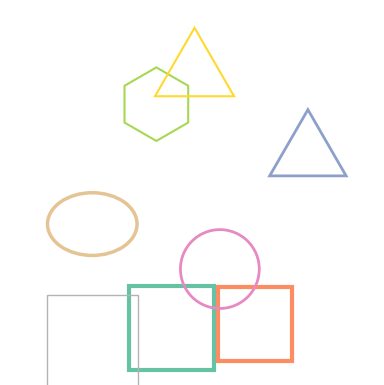[{"shape": "square", "thickness": 3, "radius": 0.55, "center": [0.446, 0.148]}, {"shape": "square", "thickness": 3, "radius": 0.48, "center": [0.663, 0.159]}, {"shape": "triangle", "thickness": 2, "radius": 0.57, "center": [0.8, 0.601]}, {"shape": "circle", "thickness": 2, "radius": 0.51, "center": [0.571, 0.301]}, {"shape": "hexagon", "thickness": 1.5, "radius": 0.48, "center": [0.406, 0.729]}, {"shape": "triangle", "thickness": 1.5, "radius": 0.59, "center": [0.505, 0.809]}, {"shape": "oval", "thickness": 2.5, "radius": 0.58, "center": [0.24, 0.418]}, {"shape": "square", "thickness": 1, "radius": 0.59, "center": [0.239, 0.116]}]